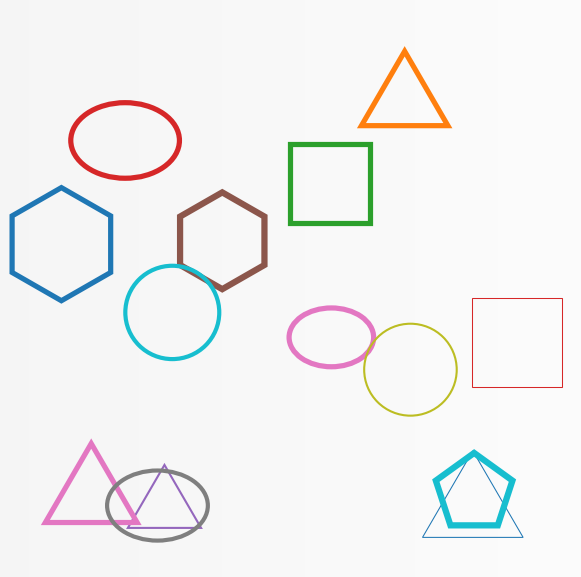[{"shape": "triangle", "thickness": 0.5, "radius": 0.5, "center": [0.813, 0.119]}, {"shape": "hexagon", "thickness": 2.5, "radius": 0.49, "center": [0.106, 0.576]}, {"shape": "triangle", "thickness": 2.5, "radius": 0.43, "center": [0.696, 0.824]}, {"shape": "square", "thickness": 2.5, "radius": 0.34, "center": [0.568, 0.681]}, {"shape": "oval", "thickness": 2.5, "radius": 0.47, "center": [0.215, 0.756]}, {"shape": "square", "thickness": 0.5, "radius": 0.39, "center": [0.89, 0.406]}, {"shape": "triangle", "thickness": 1, "radius": 0.36, "center": [0.283, 0.121]}, {"shape": "hexagon", "thickness": 3, "radius": 0.42, "center": [0.382, 0.582]}, {"shape": "triangle", "thickness": 2.5, "radius": 0.46, "center": [0.157, 0.14]}, {"shape": "oval", "thickness": 2.5, "radius": 0.36, "center": [0.57, 0.415]}, {"shape": "oval", "thickness": 2, "radius": 0.43, "center": [0.271, 0.124]}, {"shape": "circle", "thickness": 1, "radius": 0.4, "center": [0.706, 0.359]}, {"shape": "pentagon", "thickness": 3, "radius": 0.35, "center": [0.816, 0.146]}, {"shape": "circle", "thickness": 2, "radius": 0.4, "center": [0.296, 0.458]}]